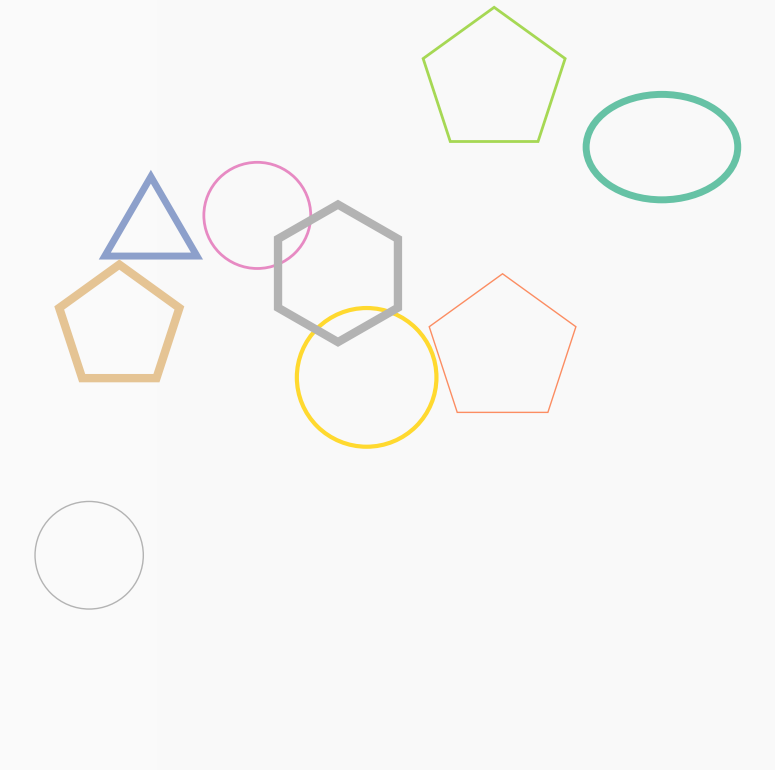[{"shape": "oval", "thickness": 2.5, "radius": 0.49, "center": [0.854, 0.809]}, {"shape": "pentagon", "thickness": 0.5, "radius": 0.5, "center": [0.648, 0.545]}, {"shape": "triangle", "thickness": 2.5, "radius": 0.34, "center": [0.195, 0.702]}, {"shape": "circle", "thickness": 1, "radius": 0.34, "center": [0.332, 0.72]}, {"shape": "pentagon", "thickness": 1, "radius": 0.48, "center": [0.638, 0.894]}, {"shape": "circle", "thickness": 1.5, "radius": 0.45, "center": [0.473, 0.51]}, {"shape": "pentagon", "thickness": 3, "radius": 0.41, "center": [0.154, 0.575]}, {"shape": "hexagon", "thickness": 3, "radius": 0.45, "center": [0.436, 0.645]}, {"shape": "circle", "thickness": 0.5, "radius": 0.35, "center": [0.115, 0.279]}]